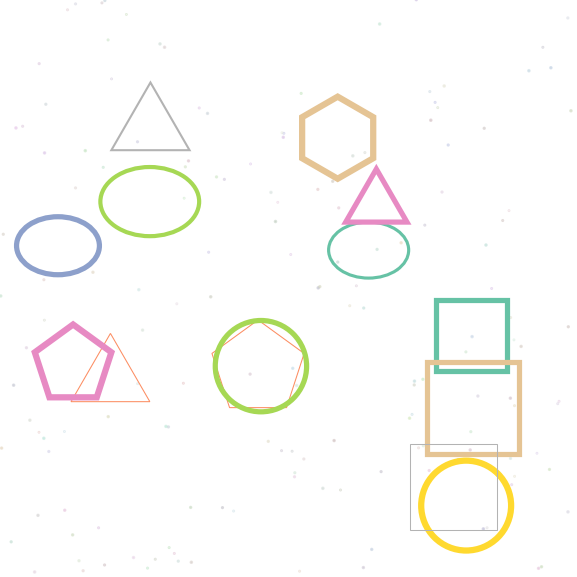[{"shape": "square", "thickness": 2.5, "radius": 0.31, "center": [0.817, 0.419]}, {"shape": "oval", "thickness": 1.5, "radius": 0.35, "center": [0.638, 0.566]}, {"shape": "pentagon", "thickness": 0.5, "radius": 0.42, "center": [0.447, 0.361]}, {"shape": "triangle", "thickness": 0.5, "radius": 0.39, "center": [0.191, 0.343]}, {"shape": "oval", "thickness": 2.5, "radius": 0.36, "center": [0.1, 0.574]}, {"shape": "triangle", "thickness": 2.5, "radius": 0.31, "center": [0.652, 0.645]}, {"shape": "pentagon", "thickness": 3, "radius": 0.35, "center": [0.127, 0.368]}, {"shape": "oval", "thickness": 2, "radius": 0.43, "center": [0.259, 0.65]}, {"shape": "circle", "thickness": 2.5, "radius": 0.4, "center": [0.452, 0.365]}, {"shape": "circle", "thickness": 3, "radius": 0.39, "center": [0.807, 0.124]}, {"shape": "square", "thickness": 2.5, "radius": 0.4, "center": [0.819, 0.293]}, {"shape": "hexagon", "thickness": 3, "radius": 0.36, "center": [0.585, 0.761]}, {"shape": "triangle", "thickness": 1, "radius": 0.39, "center": [0.261, 0.778]}, {"shape": "square", "thickness": 0.5, "radius": 0.37, "center": [0.786, 0.156]}]